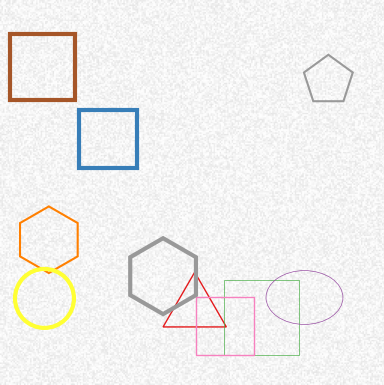[{"shape": "triangle", "thickness": 1, "radius": 0.47, "center": [0.506, 0.198]}, {"shape": "square", "thickness": 3, "radius": 0.38, "center": [0.28, 0.639]}, {"shape": "square", "thickness": 0.5, "radius": 0.49, "center": [0.679, 0.175]}, {"shape": "oval", "thickness": 0.5, "radius": 0.5, "center": [0.791, 0.227]}, {"shape": "hexagon", "thickness": 1.5, "radius": 0.43, "center": [0.127, 0.377]}, {"shape": "circle", "thickness": 3, "radius": 0.38, "center": [0.116, 0.225]}, {"shape": "square", "thickness": 3, "radius": 0.43, "center": [0.11, 0.825]}, {"shape": "square", "thickness": 1, "radius": 0.37, "center": [0.584, 0.153]}, {"shape": "pentagon", "thickness": 1.5, "radius": 0.33, "center": [0.853, 0.791]}, {"shape": "hexagon", "thickness": 3, "radius": 0.49, "center": [0.424, 0.283]}]